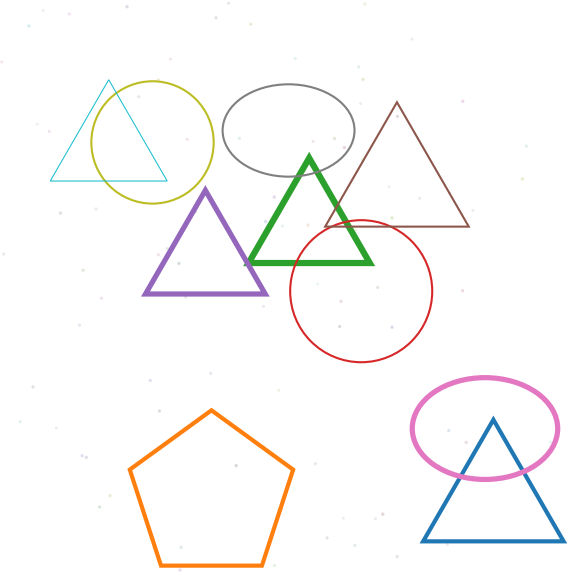[{"shape": "triangle", "thickness": 2, "radius": 0.7, "center": [0.854, 0.132]}, {"shape": "pentagon", "thickness": 2, "radius": 0.74, "center": [0.366, 0.14]}, {"shape": "triangle", "thickness": 3, "radius": 0.61, "center": [0.535, 0.604]}, {"shape": "circle", "thickness": 1, "radius": 0.61, "center": [0.625, 0.495]}, {"shape": "triangle", "thickness": 2.5, "radius": 0.6, "center": [0.356, 0.55]}, {"shape": "triangle", "thickness": 1, "radius": 0.72, "center": [0.687, 0.678]}, {"shape": "oval", "thickness": 2.5, "radius": 0.63, "center": [0.84, 0.257]}, {"shape": "oval", "thickness": 1, "radius": 0.57, "center": [0.5, 0.773]}, {"shape": "circle", "thickness": 1, "radius": 0.53, "center": [0.264, 0.753]}, {"shape": "triangle", "thickness": 0.5, "radius": 0.58, "center": [0.188, 0.744]}]